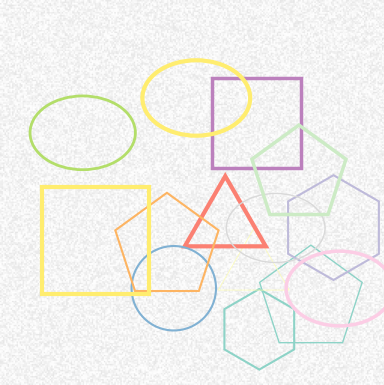[{"shape": "pentagon", "thickness": 1, "radius": 0.7, "center": [0.807, 0.223]}, {"shape": "hexagon", "thickness": 1.5, "radius": 0.52, "center": [0.673, 0.145]}, {"shape": "triangle", "thickness": 0.5, "radius": 0.53, "center": [0.659, 0.3]}, {"shape": "hexagon", "thickness": 1.5, "radius": 0.68, "center": [0.866, 0.409]}, {"shape": "triangle", "thickness": 3, "radius": 0.61, "center": [0.585, 0.421]}, {"shape": "circle", "thickness": 1.5, "radius": 0.55, "center": [0.451, 0.251]}, {"shape": "pentagon", "thickness": 1.5, "radius": 0.71, "center": [0.434, 0.358]}, {"shape": "oval", "thickness": 2, "radius": 0.68, "center": [0.215, 0.655]}, {"shape": "oval", "thickness": 2.5, "radius": 0.69, "center": [0.882, 0.251]}, {"shape": "oval", "thickness": 1, "radius": 0.64, "center": [0.716, 0.408]}, {"shape": "square", "thickness": 2.5, "radius": 0.58, "center": [0.666, 0.68]}, {"shape": "pentagon", "thickness": 2.5, "radius": 0.64, "center": [0.776, 0.547]}, {"shape": "square", "thickness": 3, "radius": 0.69, "center": [0.249, 0.376]}, {"shape": "oval", "thickness": 3, "radius": 0.7, "center": [0.51, 0.746]}]